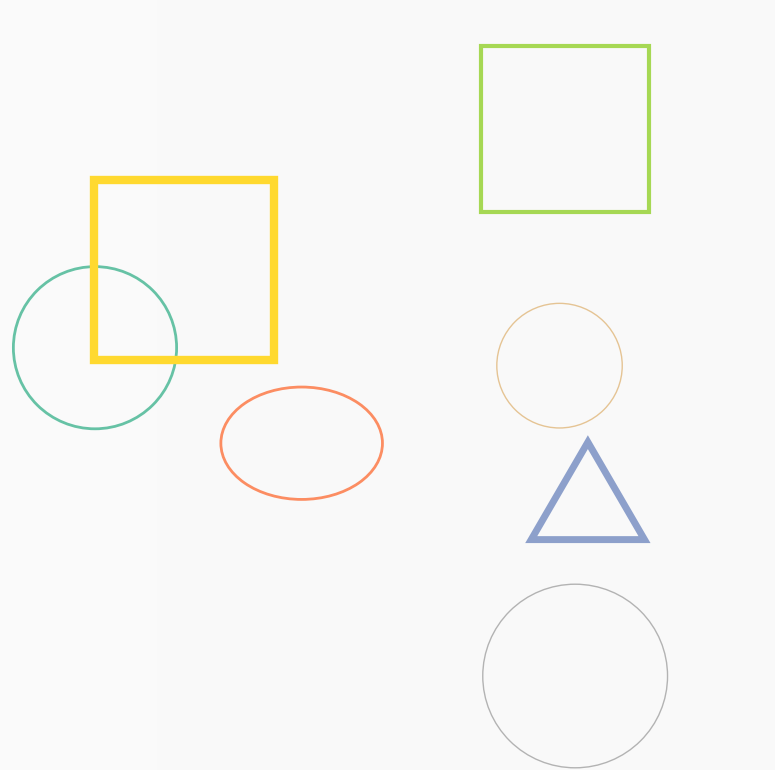[{"shape": "circle", "thickness": 1, "radius": 0.53, "center": [0.123, 0.548]}, {"shape": "oval", "thickness": 1, "radius": 0.52, "center": [0.389, 0.424]}, {"shape": "triangle", "thickness": 2.5, "radius": 0.42, "center": [0.759, 0.341]}, {"shape": "square", "thickness": 1.5, "radius": 0.54, "center": [0.729, 0.833]}, {"shape": "square", "thickness": 3, "radius": 0.58, "center": [0.237, 0.65]}, {"shape": "circle", "thickness": 0.5, "radius": 0.4, "center": [0.722, 0.525]}, {"shape": "circle", "thickness": 0.5, "radius": 0.6, "center": [0.742, 0.122]}]